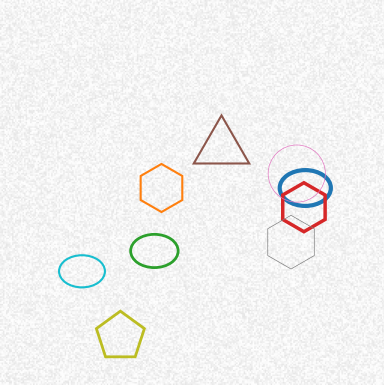[{"shape": "oval", "thickness": 3, "radius": 0.33, "center": [0.793, 0.512]}, {"shape": "hexagon", "thickness": 1.5, "radius": 0.31, "center": [0.419, 0.512]}, {"shape": "oval", "thickness": 2, "radius": 0.31, "center": [0.401, 0.348]}, {"shape": "hexagon", "thickness": 2.5, "radius": 0.32, "center": [0.789, 0.462]}, {"shape": "triangle", "thickness": 1.5, "radius": 0.42, "center": [0.575, 0.617]}, {"shape": "circle", "thickness": 0.5, "radius": 0.37, "center": [0.771, 0.549]}, {"shape": "hexagon", "thickness": 0.5, "radius": 0.35, "center": [0.756, 0.371]}, {"shape": "pentagon", "thickness": 2, "radius": 0.33, "center": [0.313, 0.126]}, {"shape": "oval", "thickness": 1.5, "radius": 0.3, "center": [0.213, 0.295]}]